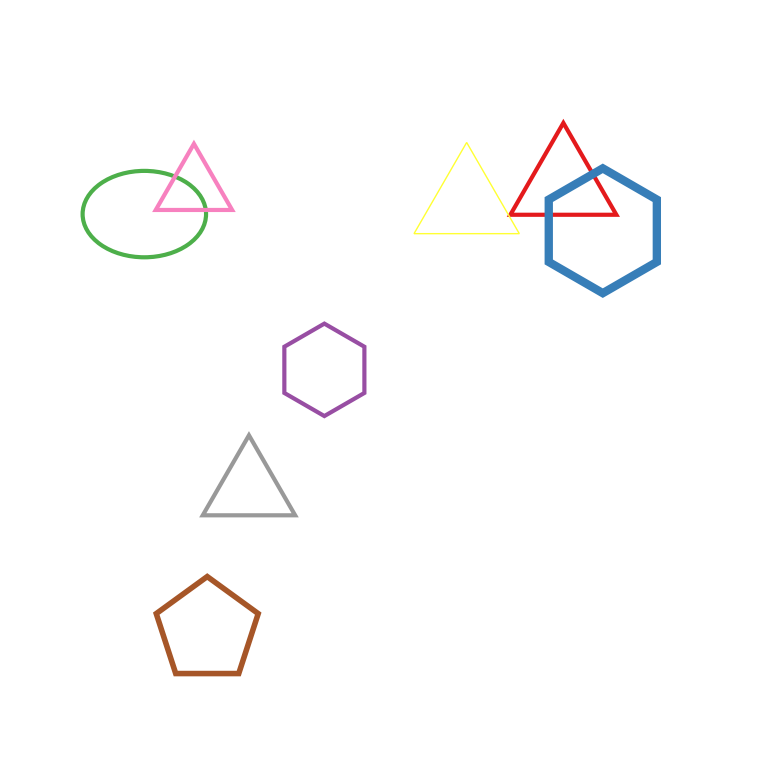[{"shape": "triangle", "thickness": 1.5, "radius": 0.4, "center": [0.732, 0.761]}, {"shape": "hexagon", "thickness": 3, "radius": 0.41, "center": [0.783, 0.7]}, {"shape": "oval", "thickness": 1.5, "radius": 0.4, "center": [0.187, 0.722]}, {"shape": "hexagon", "thickness": 1.5, "radius": 0.3, "center": [0.421, 0.52]}, {"shape": "triangle", "thickness": 0.5, "radius": 0.39, "center": [0.606, 0.736]}, {"shape": "pentagon", "thickness": 2, "radius": 0.35, "center": [0.269, 0.182]}, {"shape": "triangle", "thickness": 1.5, "radius": 0.29, "center": [0.252, 0.756]}, {"shape": "triangle", "thickness": 1.5, "radius": 0.35, "center": [0.323, 0.365]}]